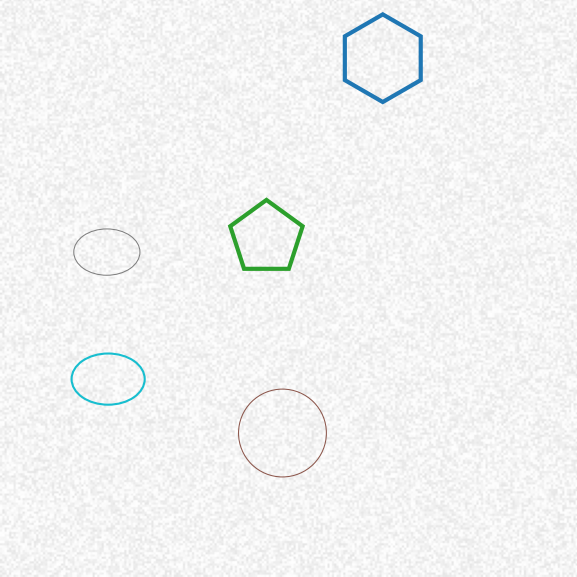[{"shape": "hexagon", "thickness": 2, "radius": 0.38, "center": [0.663, 0.898]}, {"shape": "pentagon", "thickness": 2, "radius": 0.33, "center": [0.461, 0.587]}, {"shape": "circle", "thickness": 0.5, "radius": 0.38, "center": [0.489, 0.249]}, {"shape": "oval", "thickness": 0.5, "radius": 0.29, "center": [0.185, 0.563]}, {"shape": "oval", "thickness": 1, "radius": 0.32, "center": [0.187, 0.343]}]